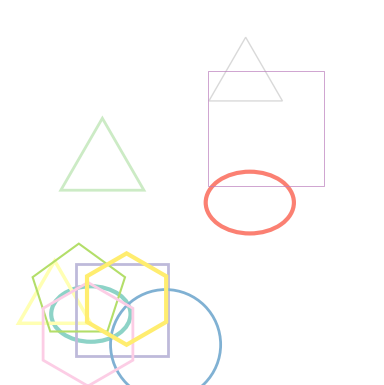[{"shape": "oval", "thickness": 3, "radius": 0.51, "center": [0.236, 0.184]}, {"shape": "triangle", "thickness": 2.5, "radius": 0.54, "center": [0.142, 0.214]}, {"shape": "square", "thickness": 2, "radius": 0.6, "center": [0.318, 0.195]}, {"shape": "oval", "thickness": 3, "radius": 0.57, "center": [0.649, 0.474]}, {"shape": "circle", "thickness": 2, "radius": 0.71, "center": [0.43, 0.105]}, {"shape": "pentagon", "thickness": 1.5, "radius": 0.63, "center": [0.205, 0.241]}, {"shape": "hexagon", "thickness": 2, "radius": 0.67, "center": [0.229, 0.132]}, {"shape": "triangle", "thickness": 1, "radius": 0.55, "center": [0.638, 0.793]}, {"shape": "square", "thickness": 0.5, "radius": 0.75, "center": [0.691, 0.667]}, {"shape": "triangle", "thickness": 2, "radius": 0.62, "center": [0.266, 0.568]}, {"shape": "hexagon", "thickness": 3, "radius": 0.59, "center": [0.329, 0.223]}]